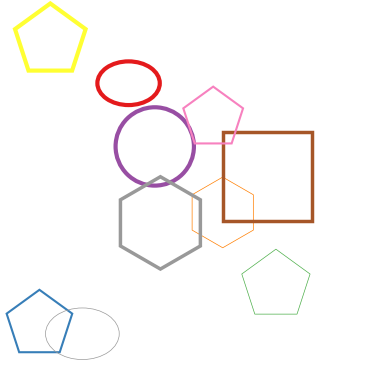[{"shape": "oval", "thickness": 3, "radius": 0.41, "center": [0.334, 0.784]}, {"shape": "pentagon", "thickness": 1.5, "radius": 0.45, "center": [0.102, 0.158]}, {"shape": "pentagon", "thickness": 0.5, "radius": 0.47, "center": [0.717, 0.26]}, {"shape": "circle", "thickness": 3, "radius": 0.51, "center": [0.402, 0.62]}, {"shape": "hexagon", "thickness": 0.5, "radius": 0.46, "center": [0.579, 0.448]}, {"shape": "pentagon", "thickness": 3, "radius": 0.48, "center": [0.131, 0.895]}, {"shape": "square", "thickness": 2.5, "radius": 0.58, "center": [0.696, 0.541]}, {"shape": "pentagon", "thickness": 1.5, "radius": 0.41, "center": [0.554, 0.693]}, {"shape": "oval", "thickness": 0.5, "radius": 0.48, "center": [0.214, 0.133]}, {"shape": "hexagon", "thickness": 2.5, "radius": 0.6, "center": [0.417, 0.421]}]